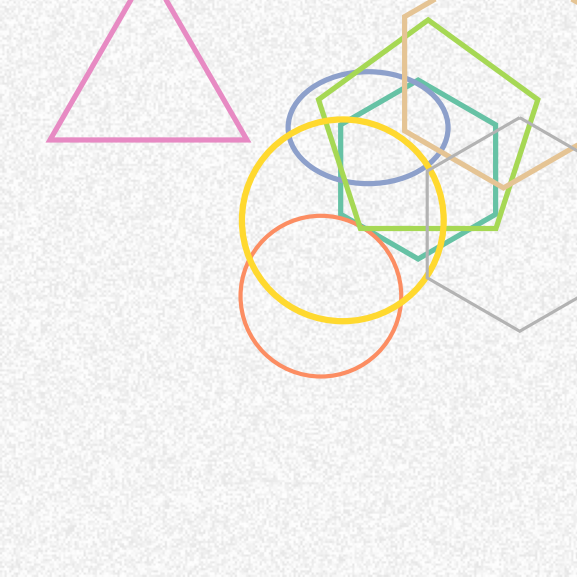[{"shape": "hexagon", "thickness": 2.5, "radius": 0.77, "center": [0.724, 0.706]}, {"shape": "circle", "thickness": 2, "radius": 0.7, "center": [0.556, 0.486]}, {"shape": "oval", "thickness": 2.5, "radius": 0.69, "center": [0.637, 0.778]}, {"shape": "triangle", "thickness": 2.5, "radius": 0.98, "center": [0.257, 0.855]}, {"shape": "pentagon", "thickness": 2.5, "radius": 1.0, "center": [0.741, 0.765]}, {"shape": "circle", "thickness": 3, "radius": 0.87, "center": [0.594, 0.618]}, {"shape": "hexagon", "thickness": 2.5, "radius": 0.99, "center": [0.872, 0.871]}, {"shape": "hexagon", "thickness": 1.5, "radius": 0.92, "center": [0.9, 0.611]}]